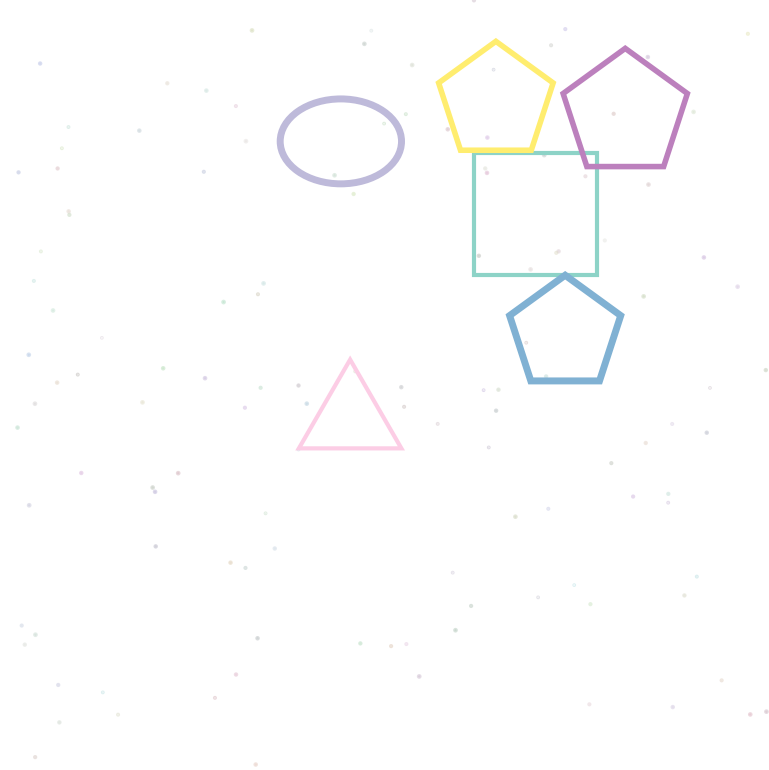[{"shape": "square", "thickness": 1.5, "radius": 0.4, "center": [0.695, 0.722]}, {"shape": "oval", "thickness": 2.5, "radius": 0.39, "center": [0.443, 0.816]}, {"shape": "pentagon", "thickness": 2.5, "radius": 0.38, "center": [0.734, 0.567]}, {"shape": "triangle", "thickness": 1.5, "radius": 0.38, "center": [0.455, 0.456]}, {"shape": "pentagon", "thickness": 2, "radius": 0.42, "center": [0.812, 0.852]}, {"shape": "pentagon", "thickness": 2, "radius": 0.39, "center": [0.644, 0.868]}]